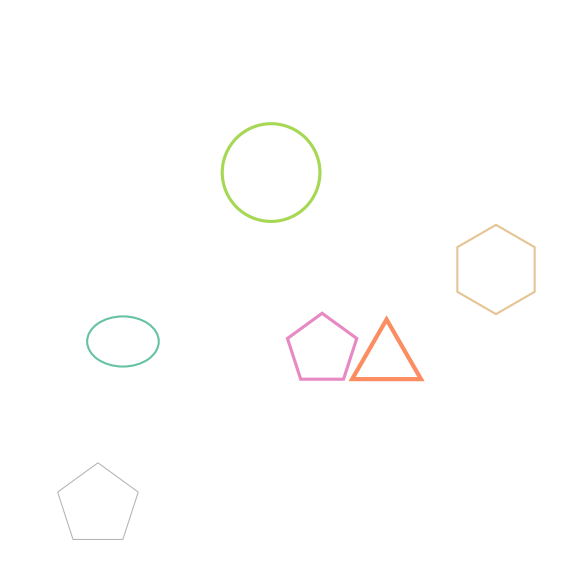[{"shape": "oval", "thickness": 1, "radius": 0.31, "center": [0.213, 0.408]}, {"shape": "triangle", "thickness": 2, "radius": 0.34, "center": [0.669, 0.377]}, {"shape": "pentagon", "thickness": 1.5, "radius": 0.32, "center": [0.558, 0.394]}, {"shape": "circle", "thickness": 1.5, "radius": 0.42, "center": [0.469, 0.7]}, {"shape": "hexagon", "thickness": 1, "radius": 0.39, "center": [0.859, 0.533]}, {"shape": "pentagon", "thickness": 0.5, "radius": 0.37, "center": [0.17, 0.124]}]